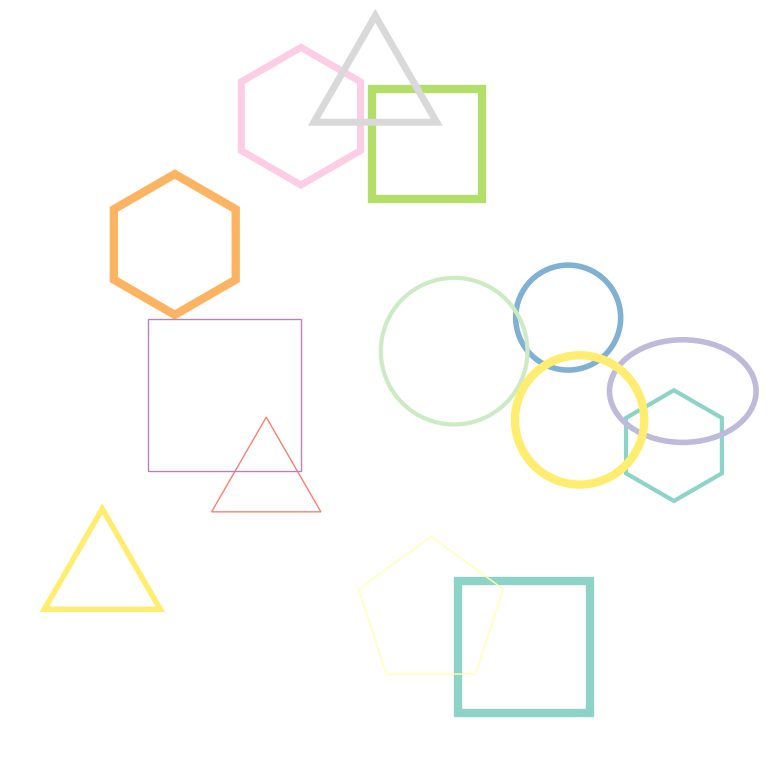[{"shape": "hexagon", "thickness": 1.5, "radius": 0.36, "center": [0.875, 0.421]}, {"shape": "square", "thickness": 3, "radius": 0.43, "center": [0.68, 0.16]}, {"shape": "pentagon", "thickness": 0.5, "radius": 0.49, "center": [0.56, 0.204]}, {"shape": "oval", "thickness": 2, "radius": 0.48, "center": [0.887, 0.492]}, {"shape": "triangle", "thickness": 0.5, "radius": 0.41, "center": [0.346, 0.376]}, {"shape": "circle", "thickness": 2, "radius": 0.34, "center": [0.738, 0.588]}, {"shape": "hexagon", "thickness": 3, "radius": 0.46, "center": [0.227, 0.683]}, {"shape": "square", "thickness": 3, "radius": 0.36, "center": [0.555, 0.813]}, {"shape": "hexagon", "thickness": 2.5, "radius": 0.45, "center": [0.391, 0.849]}, {"shape": "triangle", "thickness": 2.5, "radius": 0.46, "center": [0.487, 0.887]}, {"shape": "square", "thickness": 0.5, "radius": 0.49, "center": [0.292, 0.487]}, {"shape": "circle", "thickness": 1.5, "radius": 0.48, "center": [0.59, 0.544]}, {"shape": "circle", "thickness": 3, "radius": 0.42, "center": [0.753, 0.455]}, {"shape": "triangle", "thickness": 2, "radius": 0.43, "center": [0.133, 0.252]}]